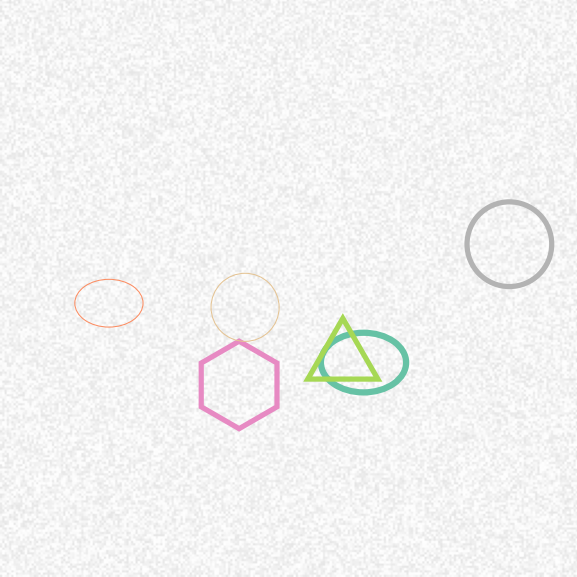[{"shape": "oval", "thickness": 3, "radius": 0.37, "center": [0.629, 0.371]}, {"shape": "oval", "thickness": 0.5, "radius": 0.3, "center": [0.189, 0.474]}, {"shape": "hexagon", "thickness": 2.5, "radius": 0.38, "center": [0.414, 0.333]}, {"shape": "triangle", "thickness": 2.5, "radius": 0.35, "center": [0.594, 0.378]}, {"shape": "circle", "thickness": 0.5, "radius": 0.29, "center": [0.424, 0.467]}, {"shape": "circle", "thickness": 2.5, "radius": 0.37, "center": [0.882, 0.576]}]